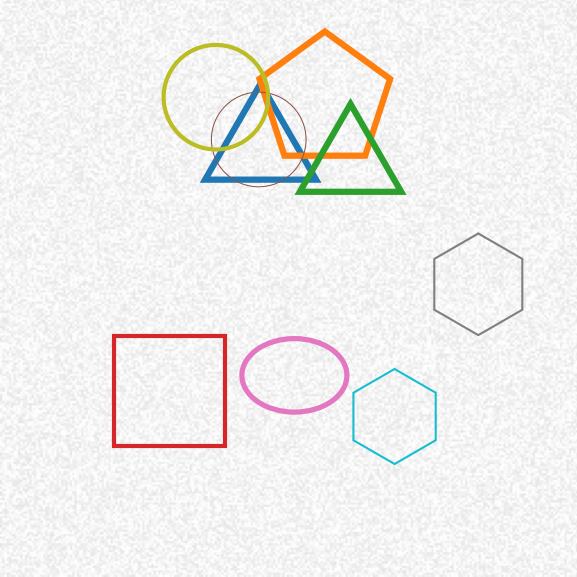[{"shape": "triangle", "thickness": 3, "radius": 0.55, "center": [0.451, 0.744]}, {"shape": "pentagon", "thickness": 3, "radius": 0.59, "center": [0.562, 0.826]}, {"shape": "triangle", "thickness": 3, "radius": 0.51, "center": [0.607, 0.718]}, {"shape": "square", "thickness": 2, "radius": 0.48, "center": [0.293, 0.322]}, {"shape": "circle", "thickness": 0.5, "radius": 0.41, "center": [0.448, 0.758]}, {"shape": "oval", "thickness": 2.5, "radius": 0.45, "center": [0.51, 0.349]}, {"shape": "hexagon", "thickness": 1, "radius": 0.44, "center": [0.828, 0.507]}, {"shape": "circle", "thickness": 2, "radius": 0.45, "center": [0.374, 0.831]}, {"shape": "hexagon", "thickness": 1, "radius": 0.41, "center": [0.683, 0.278]}]